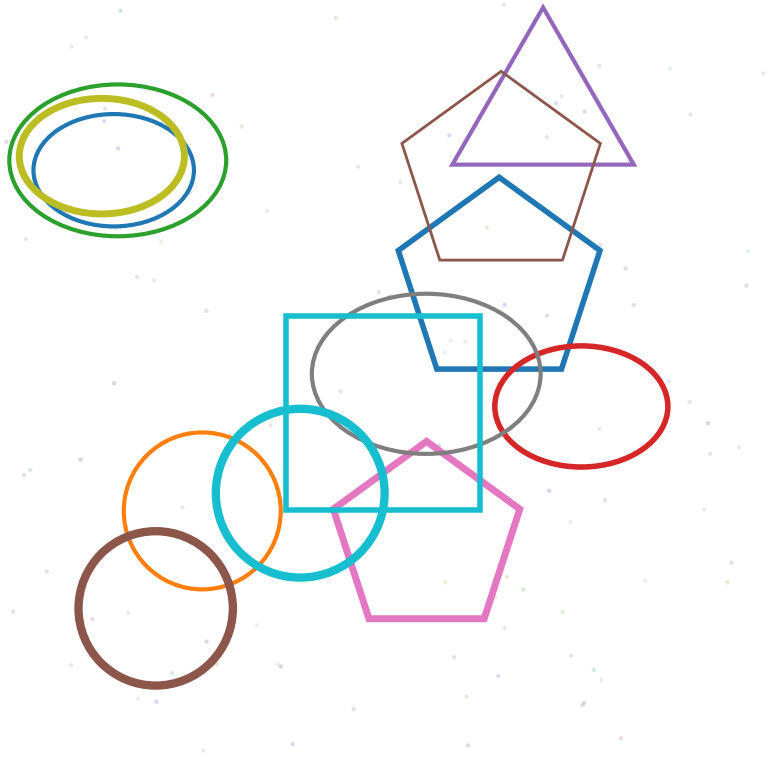[{"shape": "oval", "thickness": 1.5, "radius": 0.52, "center": [0.148, 0.779]}, {"shape": "pentagon", "thickness": 2, "radius": 0.69, "center": [0.648, 0.632]}, {"shape": "circle", "thickness": 1.5, "radius": 0.51, "center": [0.263, 0.336]}, {"shape": "oval", "thickness": 1.5, "radius": 0.7, "center": [0.153, 0.792]}, {"shape": "oval", "thickness": 2, "radius": 0.56, "center": [0.755, 0.472]}, {"shape": "triangle", "thickness": 1.5, "radius": 0.68, "center": [0.705, 0.854]}, {"shape": "pentagon", "thickness": 1, "radius": 0.68, "center": [0.651, 0.772]}, {"shape": "circle", "thickness": 3, "radius": 0.5, "center": [0.202, 0.21]}, {"shape": "pentagon", "thickness": 2.5, "radius": 0.64, "center": [0.554, 0.299]}, {"shape": "oval", "thickness": 1.5, "radius": 0.74, "center": [0.554, 0.515]}, {"shape": "oval", "thickness": 2.5, "radius": 0.54, "center": [0.132, 0.797]}, {"shape": "circle", "thickness": 3, "radius": 0.55, "center": [0.39, 0.36]}, {"shape": "square", "thickness": 2, "radius": 0.63, "center": [0.497, 0.464]}]